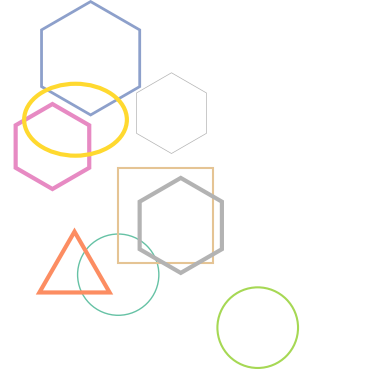[{"shape": "circle", "thickness": 1, "radius": 0.53, "center": [0.307, 0.287]}, {"shape": "triangle", "thickness": 3, "radius": 0.53, "center": [0.194, 0.293]}, {"shape": "hexagon", "thickness": 2, "radius": 0.74, "center": [0.235, 0.849]}, {"shape": "hexagon", "thickness": 3, "radius": 0.55, "center": [0.136, 0.619]}, {"shape": "circle", "thickness": 1.5, "radius": 0.52, "center": [0.669, 0.149]}, {"shape": "oval", "thickness": 3, "radius": 0.67, "center": [0.196, 0.689]}, {"shape": "square", "thickness": 1.5, "radius": 0.62, "center": [0.43, 0.439]}, {"shape": "hexagon", "thickness": 0.5, "radius": 0.52, "center": [0.445, 0.706]}, {"shape": "hexagon", "thickness": 3, "radius": 0.62, "center": [0.47, 0.414]}]